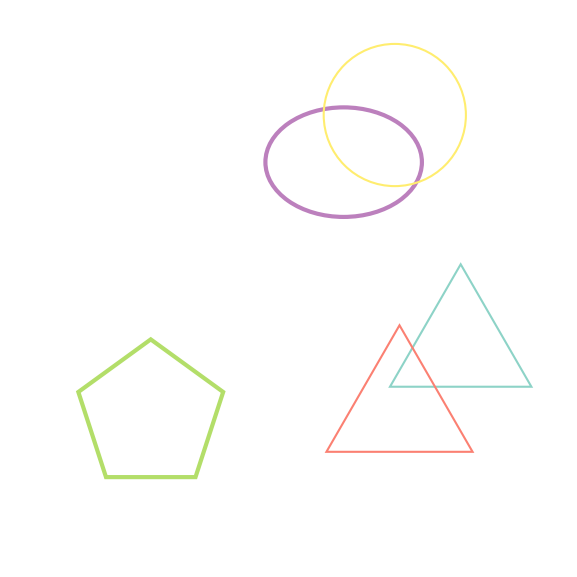[{"shape": "triangle", "thickness": 1, "radius": 0.71, "center": [0.798, 0.4]}, {"shape": "triangle", "thickness": 1, "radius": 0.73, "center": [0.692, 0.29]}, {"shape": "pentagon", "thickness": 2, "radius": 0.66, "center": [0.261, 0.28]}, {"shape": "oval", "thickness": 2, "radius": 0.68, "center": [0.595, 0.718]}, {"shape": "circle", "thickness": 1, "radius": 0.62, "center": [0.684, 0.8]}]